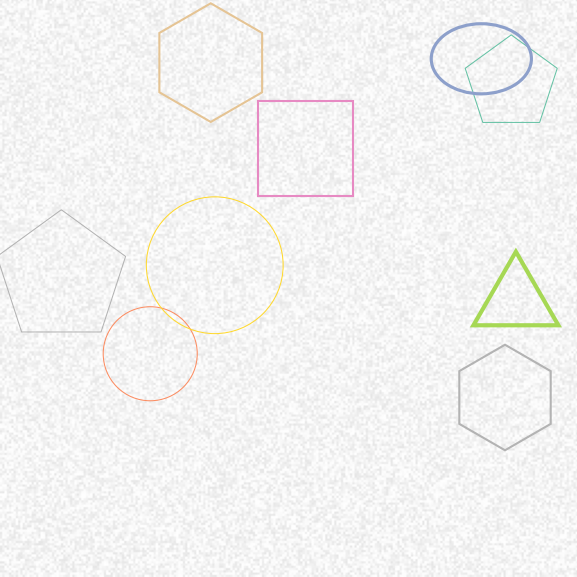[{"shape": "pentagon", "thickness": 0.5, "radius": 0.42, "center": [0.885, 0.855]}, {"shape": "circle", "thickness": 0.5, "radius": 0.41, "center": [0.26, 0.387]}, {"shape": "oval", "thickness": 1.5, "radius": 0.43, "center": [0.833, 0.897]}, {"shape": "square", "thickness": 1, "radius": 0.41, "center": [0.529, 0.742]}, {"shape": "triangle", "thickness": 2, "radius": 0.42, "center": [0.893, 0.478]}, {"shape": "circle", "thickness": 0.5, "radius": 0.59, "center": [0.372, 0.54]}, {"shape": "hexagon", "thickness": 1, "radius": 0.51, "center": [0.365, 0.891]}, {"shape": "hexagon", "thickness": 1, "radius": 0.46, "center": [0.874, 0.311]}, {"shape": "pentagon", "thickness": 0.5, "radius": 0.58, "center": [0.106, 0.519]}]